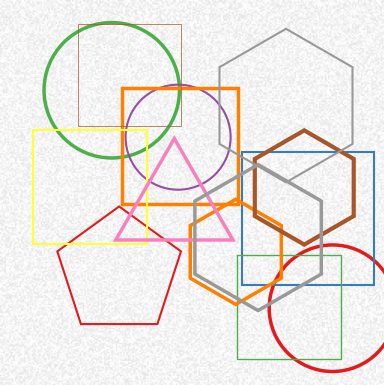[{"shape": "circle", "thickness": 2.5, "radius": 0.82, "center": [0.864, 0.199]}, {"shape": "pentagon", "thickness": 1.5, "radius": 0.84, "center": [0.309, 0.295]}, {"shape": "square", "thickness": 1.5, "radius": 0.86, "center": [0.8, 0.432]}, {"shape": "circle", "thickness": 2.5, "radius": 0.88, "center": [0.29, 0.766]}, {"shape": "square", "thickness": 1, "radius": 0.67, "center": [0.751, 0.203]}, {"shape": "circle", "thickness": 1.5, "radius": 0.68, "center": [0.463, 0.644]}, {"shape": "hexagon", "thickness": 2.5, "radius": 0.68, "center": [0.612, 0.346]}, {"shape": "square", "thickness": 2.5, "radius": 0.76, "center": [0.468, 0.621]}, {"shape": "square", "thickness": 1.5, "radius": 0.74, "center": [0.235, 0.515]}, {"shape": "square", "thickness": 0.5, "radius": 0.67, "center": [0.337, 0.805]}, {"shape": "hexagon", "thickness": 3, "radius": 0.74, "center": [0.79, 0.513]}, {"shape": "triangle", "thickness": 2.5, "radius": 0.88, "center": [0.453, 0.464]}, {"shape": "hexagon", "thickness": 2.5, "radius": 0.95, "center": [0.67, 0.383]}, {"shape": "hexagon", "thickness": 1.5, "radius": 1.0, "center": [0.743, 0.726]}]